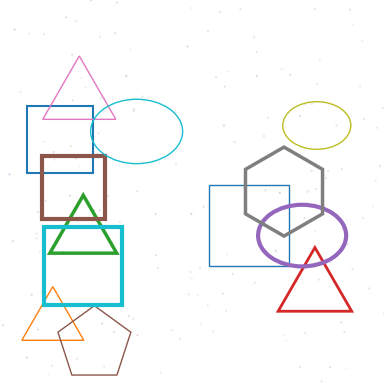[{"shape": "square", "thickness": 1, "radius": 0.52, "center": [0.647, 0.415]}, {"shape": "square", "thickness": 1.5, "radius": 0.43, "center": [0.156, 0.638]}, {"shape": "triangle", "thickness": 1, "radius": 0.46, "center": [0.137, 0.163]}, {"shape": "triangle", "thickness": 2.5, "radius": 0.5, "center": [0.216, 0.393]}, {"shape": "triangle", "thickness": 2, "radius": 0.55, "center": [0.818, 0.247]}, {"shape": "oval", "thickness": 3, "radius": 0.57, "center": [0.785, 0.388]}, {"shape": "square", "thickness": 3, "radius": 0.41, "center": [0.191, 0.513]}, {"shape": "pentagon", "thickness": 1, "radius": 0.5, "center": [0.245, 0.106]}, {"shape": "triangle", "thickness": 1, "radius": 0.55, "center": [0.206, 0.745]}, {"shape": "hexagon", "thickness": 2.5, "radius": 0.58, "center": [0.738, 0.502]}, {"shape": "oval", "thickness": 1, "radius": 0.44, "center": [0.823, 0.674]}, {"shape": "oval", "thickness": 1, "radius": 0.6, "center": [0.355, 0.659]}, {"shape": "square", "thickness": 3, "radius": 0.51, "center": [0.216, 0.309]}]